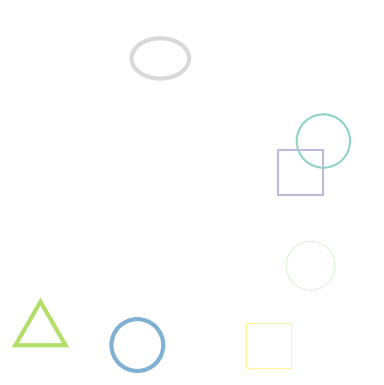[{"shape": "circle", "thickness": 1.5, "radius": 0.35, "center": [0.84, 0.634]}, {"shape": "square", "thickness": 1.5, "radius": 0.29, "center": [0.78, 0.551]}, {"shape": "circle", "thickness": 3, "radius": 0.34, "center": [0.357, 0.104]}, {"shape": "triangle", "thickness": 3, "radius": 0.38, "center": [0.105, 0.141]}, {"shape": "oval", "thickness": 3, "radius": 0.37, "center": [0.416, 0.848]}, {"shape": "circle", "thickness": 0.5, "radius": 0.32, "center": [0.807, 0.31]}, {"shape": "square", "thickness": 0.5, "radius": 0.29, "center": [0.697, 0.102]}]